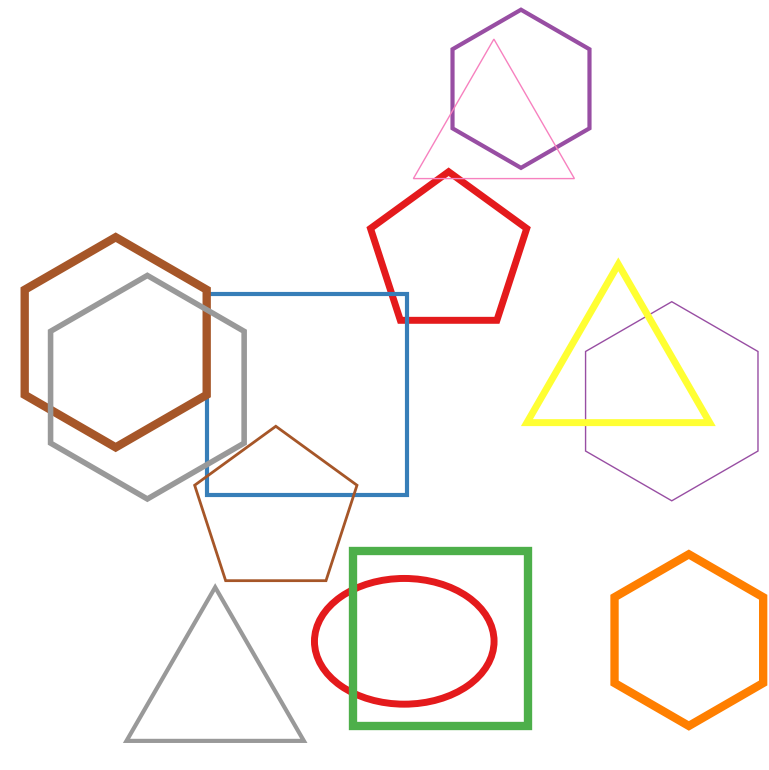[{"shape": "oval", "thickness": 2.5, "radius": 0.58, "center": [0.525, 0.167]}, {"shape": "pentagon", "thickness": 2.5, "radius": 0.53, "center": [0.583, 0.67]}, {"shape": "square", "thickness": 1.5, "radius": 0.65, "center": [0.399, 0.488]}, {"shape": "square", "thickness": 3, "radius": 0.57, "center": [0.572, 0.171]}, {"shape": "hexagon", "thickness": 1.5, "radius": 0.51, "center": [0.677, 0.885]}, {"shape": "hexagon", "thickness": 0.5, "radius": 0.65, "center": [0.872, 0.479]}, {"shape": "hexagon", "thickness": 3, "radius": 0.56, "center": [0.895, 0.169]}, {"shape": "triangle", "thickness": 2.5, "radius": 0.69, "center": [0.803, 0.52]}, {"shape": "hexagon", "thickness": 3, "radius": 0.68, "center": [0.15, 0.555]}, {"shape": "pentagon", "thickness": 1, "radius": 0.55, "center": [0.358, 0.336]}, {"shape": "triangle", "thickness": 0.5, "radius": 0.6, "center": [0.641, 0.828]}, {"shape": "hexagon", "thickness": 2, "radius": 0.73, "center": [0.191, 0.497]}, {"shape": "triangle", "thickness": 1.5, "radius": 0.66, "center": [0.279, 0.104]}]